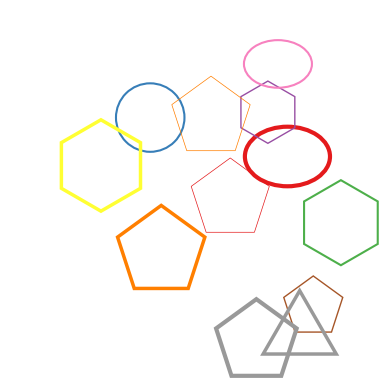[{"shape": "pentagon", "thickness": 0.5, "radius": 0.53, "center": [0.598, 0.483]}, {"shape": "oval", "thickness": 3, "radius": 0.55, "center": [0.747, 0.594]}, {"shape": "circle", "thickness": 1.5, "radius": 0.44, "center": [0.39, 0.695]}, {"shape": "hexagon", "thickness": 1.5, "radius": 0.55, "center": [0.885, 0.422]}, {"shape": "hexagon", "thickness": 1, "radius": 0.4, "center": [0.696, 0.709]}, {"shape": "pentagon", "thickness": 0.5, "radius": 0.54, "center": [0.548, 0.695]}, {"shape": "pentagon", "thickness": 2.5, "radius": 0.6, "center": [0.419, 0.347]}, {"shape": "hexagon", "thickness": 2.5, "radius": 0.59, "center": [0.262, 0.57]}, {"shape": "pentagon", "thickness": 1, "radius": 0.4, "center": [0.814, 0.203]}, {"shape": "oval", "thickness": 1.5, "radius": 0.44, "center": [0.722, 0.834]}, {"shape": "triangle", "thickness": 2.5, "radius": 0.55, "center": [0.778, 0.135]}, {"shape": "pentagon", "thickness": 3, "radius": 0.55, "center": [0.666, 0.113]}]